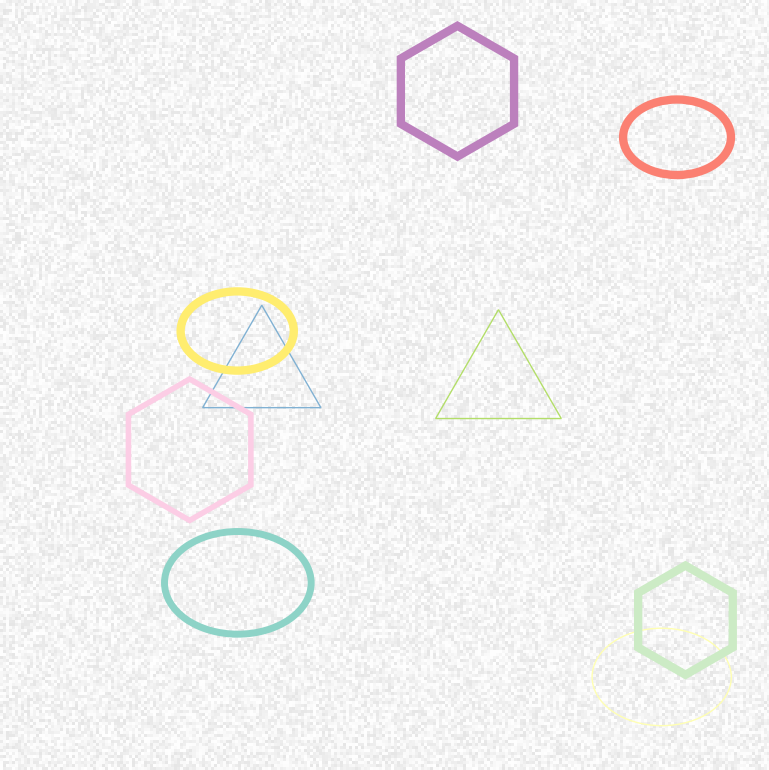[{"shape": "oval", "thickness": 2.5, "radius": 0.48, "center": [0.309, 0.243]}, {"shape": "oval", "thickness": 0.5, "radius": 0.45, "center": [0.859, 0.121]}, {"shape": "oval", "thickness": 3, "radius": 0.35, "center": [0.879, 0.822]}, {"shape": "triangle", "thickness": 0.5, "radius": 0.44, "center": [0.34, 0.515]}, {"shape": "triangle", "thickness": 0.5, "radius": 0.47, "center": [0.647, 0.504]}, {"shape": "hexagon", "thickness": 2, "radius": 0.46, "center": [0.246, 0.416]}, {"shape": "hexagon", "thickness": 3, "radius": 0.42, "center": [0.594, 0.882]}, {"shape": "hexagon", "thickness": 3, "radius": 0.35, "center": [0.89, 0.195]}, {"shape": "oval", "thickness": 3, "radius": 0.37, "center": [0.308, 0.57]}]